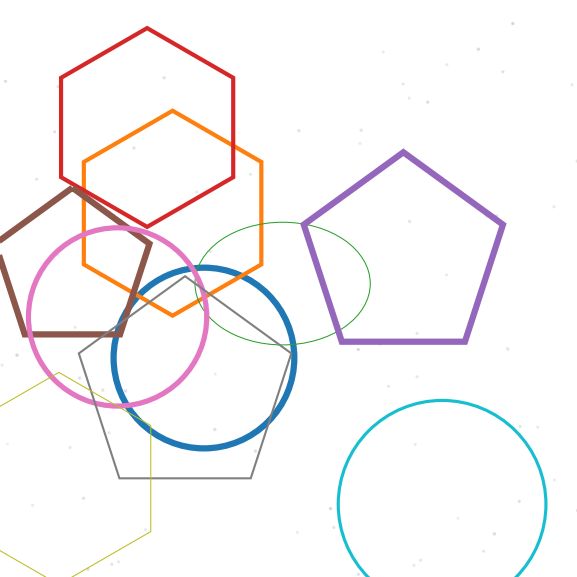[{"shape": "circle", "thickness": 3, "radius": 0.78, "center": [0.353, 0.379]}, {"shape": "hexagon", "thickness": 2, "radius": 0.89, "center": [0.299, 0.63]}, {"shape": "oval", "thickness": 0.5, "radius": 0.76, "center": [0.489, 0.508]}, {"shape": "hexagon", "thickness": 2, "radius": 0.86, "center": [0.255, 0.778]}, {"shape": "pentagon", "thickness": 3, "radius": 0.91, "center": [0.698, 0.554]}, {"shape": "pentagon", "thickness": 3, "radius": 0.7, "center": [0.125, 0.534]}, {"shape": "circle", "thickness": 2.5, "radius": 0.77, "center": [0.204, 0.45]}, {"shape": "pentagon", "thickness": 1, "radius": 0.97, "center": [0.32, 0.327]}, {"shape": "hexagon", "thickness": 0.5, "radius": 0.92, "center": [0.102, 0.171]}, {"shape": "circle", "thickness": 1.5, "radius": 0.9, "center": [0.766, 0.126]}]